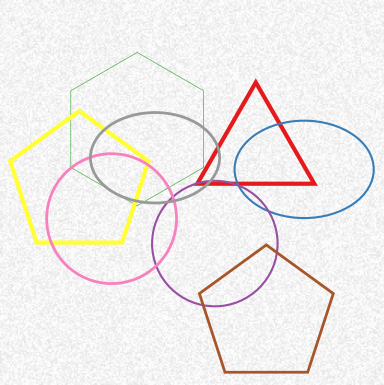[{"shape": "triangle", "thickness": 3, "radius": 0.88, "center": [0.664, 0.61]}, {"shape": "oval", "thickness": 1.5, "radius": 0.9, "center": [0.79, 0.56]}, {"shape": "hexagon", "thickness": 0.5, "radius": 1.0, "center": [0.356, 0.665]}, {"shape": "circle", "thickness": 1.5, "radius": 0.81, "center": [0.558, 0.367]}, {"shape": "pentagon", "thickness": 3, "radius": 0.94, "center": [0.206, 0.523]}, {"shape": "pentagon", "thickness": 2, "radius": 0.91, "center": [0.692, 0.181]}, {"shape": "circle", "thickness": 2, "radius": 0.84, "center": [0.29, 0.432]}, {"shape": "oval", "thickness": 2, "radius": 0.84, "center": [0.403, 0.59]}]